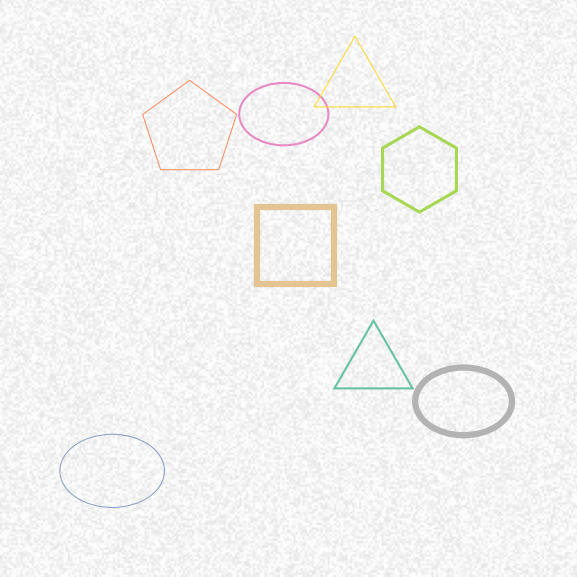[{"shape": "triangle", "thickness": 1, "radius": 0.39, "center": [0.647, 0.366]}, {"shape": "pentagon", "thickness": 0.5, "radius": 0.43, "center": [0.328, 0.774]}, {"shape": "oval", "thickness": 0.5, "radius": 0.45, "center": [0.194, 0.184]}, {"shape": "oval", "thickness": 1, "radius": 0.39, "center": [0.491, 0.801]}, {"shape": "hexagon", "thickness": 1.5, "radius": 0.37, "center": [0.726, 0.706]}, {"shape": "triangle", "thickness": 0.5, "radius": 0.41, "center": [0.615, 0.855]}, {"shape": "square", "thickness": 3, "radius": 0.33, "center": [0.512, 0.575]}, {"shape": "oval", "thickness": 3, "radius": 0.42, "center": [0.803, 0.304]}]